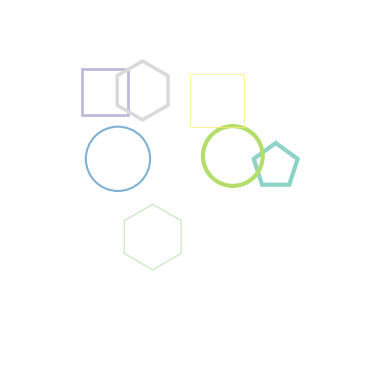[{"shape": "pentagon", "thickness": 3, "radius": 0.3, "center": [0.716, 0.569]}, {"shape": "square", "thickness": 2, "radius": 0.3, "center": [0.273, 0.761]}, {"shape": "circle", "thickness": 1.5, "radius": 0.42, "center": [0.306, 0.587]}, {"shape": "circle", "thickness": 3, "radius": 0.39, "center": [0.605, 0.595]}, {"shape": "hexagon", "thickness": 2.5, "radius": 0.38, "center": [0.37, 0.765]}, {"shape": "hexagon", "thickness": 1, "radius": 0.43, "center": [0.397, 0.384]}, {"shape": "square", "thickness": 0.5, "radius": 0.35, "center": [0.564, 0.739]}]